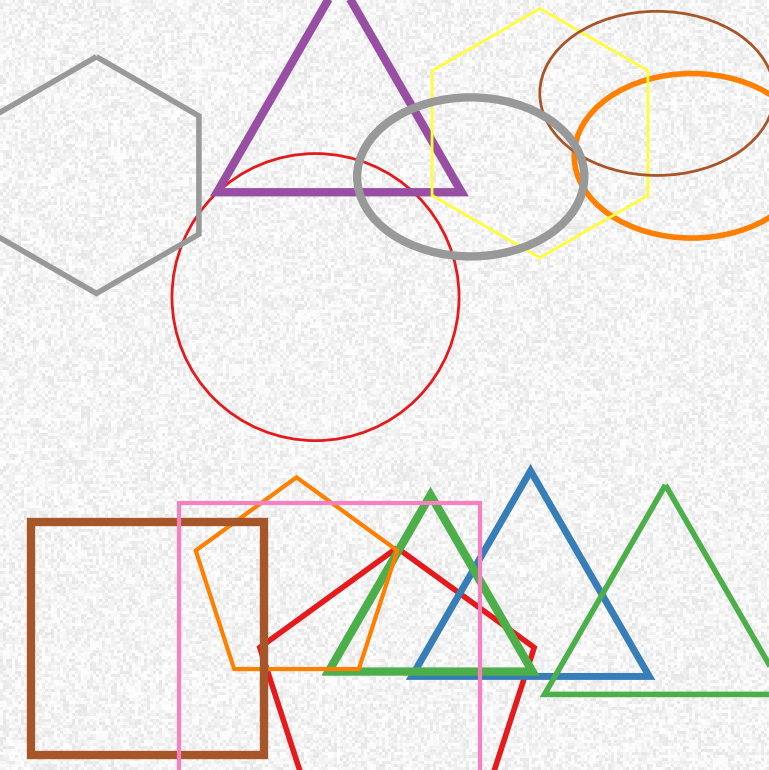[{"shape": "pentagon", "thickness": 2, "radius": 0.94, "center": [0.516, 0.101]}, {"shape": "circle", "thickness": 1, "radius": 0.93, "center": [0.41, 0.614]}, {"shape": "triangle", "thickness": 2.5, "radius": 0.89, "center": [0.689, 0.211]}, {"shape": "triangle", "thickness": 3, "radius": 0.76, "center": [0.559, 0.204]}, {"shape": "triangle", "thickness": 2, "radius": 0.91, "center": [0.864, 0.189]}, {"shape": "triangle", "thickness": 3, "radius": 0.92, "center": [0.441, 0.842]}, {"shape": "oval", "thickness": 2, "radius": 0.76, "center": [0.898, 0.798]}, {"shape": "pentagon", "thickness": 1.5, "radius": 0.69, "center": [0.385, 0.242]}, {"shape": "hexagon", "thickness": 1, "radius": 0.81, "center": [0.701, 0.827]}, {"shape": "oval", "thickness": 1, "radius": 0.76, "center": [0.853, 0.879]}, {"shape": "square", "thickness": 3, "radius": 0.76, "center": [0.192, 0.171]}, {"shape": "square", "thickness": 1.5, "radius": 0.98, "center": [0.428, 0.152]}, {"shape": "hexagon", "thickness": 2, "radius": 0.77, "center": [0.125, 0.773]}, {"shape": "oval", "thickness": 3, "radius": 0.74, "center": [0.611, 0.77]}]